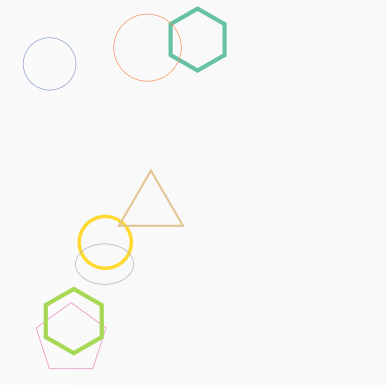[{"shape": "hexagon", "thickness": 3, "radius": 0.4, "center": [0.51, 0.897]}, {"shape": "circle", "thickness": 0.5, "radius": 0.44, "center": [0.381, 0.876]}, {"shape": "circle", "thickness": 0.5, "radius": 0.34, "center": [0.128, 0.834]}, {"shape": "pentagon", "thickness": 0.5, "radius": 0.47, "center": [0.183, 0.119]}, {"shape": "hexagon", "thickness": 3, "radius": 0.42, "center": [0.19, 0.166]}, {"shape": "circle", "thickness": 2.5, "radius": 0.34, "center": [0.272, 0.37]}, {"shape": "triangle", "thickness": 1.5, "radius": 0.48, "center": [0.389, 0.461]}, {"shape": "oval", "thickness": 0.5, "radius": 0.38, "center": [0.27, 0.314]}]